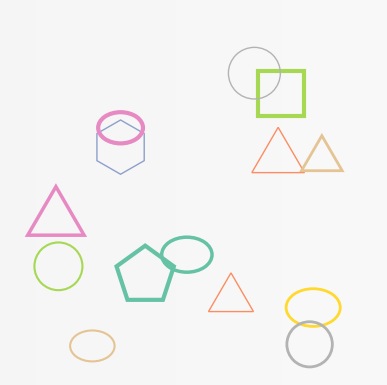[{"shape": "oval", "thickness": 2.5, "radius": 0.32, "center": [0.482, 0.338]}, {"shape": "pentagon", "thickness": 3, "radius": 0.39, "center": [0.375, 0.284]}, {"shape": "triangle", "thickness": 1, "radius": 0.39, "center": [0.718, 0.591]}, {"shape": "triangle", "thickness": 1, "radius": 0.33, "center": [0.596, 0.224]}, {"shape": "hexagon", "thickness": 1, "radius": 0.35, "center": [0.311, 0.618]}, {"shape": "triangle", "thickness": 2.5, "radius": 0.42, "center": [0.144, 0.431]}, {"shape": "oval", "thickness": 3, "radius": 0.29, "center": [0.311, 0.668]}, {"shape": "circle", "thickness": 1.5, "radius": 0.31, "center": [0.151, 0.308]}, {"shape": "square", "thickness": 3, "radius": 0.3, "center": [0.725, 0.757]}, {"shape": "oval", "thickness": 2, "radius": 0.35, "center": [0.808, 0.201]}, {"shape": "triangle", "thickness": 2, "radius": 0.3, "center": [0.831, 0.587]}, {"shape": "oval", "thickness": 1.5, "radius": 0.29, "center": [0.238, 0.101]}, {"shape": "circle", "thickness": 1, "radius": 0.34, "center": [0.656, 0.81]}, {"shape": "circle", "thickness": 2, "radius": 0.29, "center": [0.799, 0.106]}]